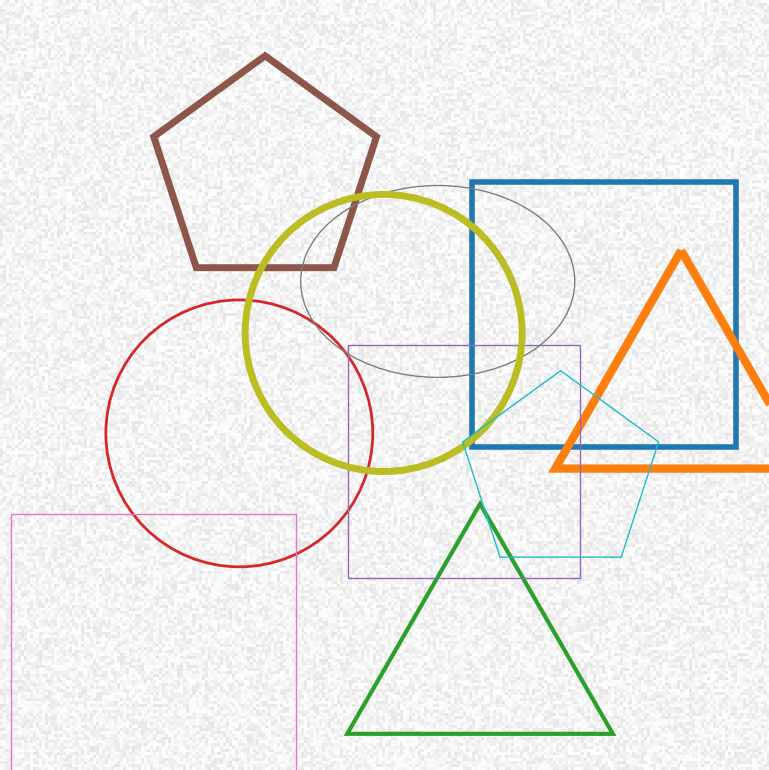[{"shape": "square", "thickness": 2, "radius": 0.86, "center": [0.784, 0.592]}, {"shape": "triangle", "thickness": 3, "radius": 0.94, "center": [0.885, 0.486]}, {"shape": "triangle", "thickness": 1.5, "radius": 1.0, "center": [0.623, 0.147]}, {"shape": "circle", "thickness": 1, "radius": 0.87, "center": [0.311, 0.437]}, {"shape": "square", "thickness": 0.5, "radius": 0.75, "center": [0.603, 0.401]}, {"shape": "pentagon", "thickness": 2.5, "radius": 0.76, "center": [0.344, 0.775]}, {"shape": "square", "thickness": 0.5, "radius": 0.92, "center": [0.199, 0.147]}, {"shape": "oval", "thickness": 0.5, "radius": 0.89, "center": [0.568, 0.635]}, {"shape": "circle", "thickness": 2.5, "radius": 0.9, "center": [0.498, 0.568]}, {"shape": "pentagon", "thickness": 0.5, "radius": 0.67, "center": [0.728, 0.385]}]